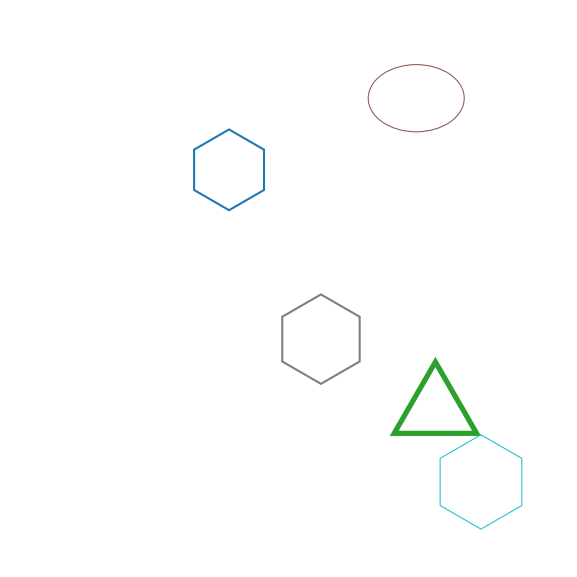[{"shape": "hexagon", "thickness": 1, "radius": 0.35, "center": [0.397, 0.705]}, {"shape": "triangle", "thickness": 2.5, "radius": 0.41, "center": [0.754, 0.29]}, {"shape": "oval", "thickness": 0.5, "radius": 0.42, "center": [0.721, 0.829]}, {"shape": "hexagon", "thickness": 1, "radius": 0.39, "center": [0.556, 0.412]}, {"shape": "hexagon", "thickness": 0.5, "radius": 0.41, "center": [0.833, 0.165]}]